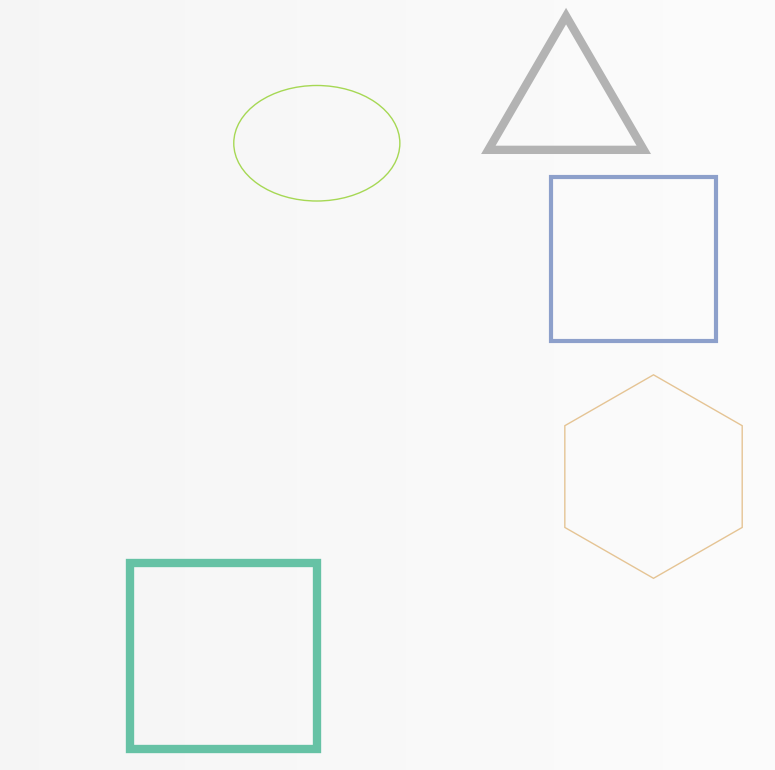[{"shape": "square", "thickness": 3, "radius": 0.6, "center": [0.288, 0.148]}, {"shape": "square", "thickness": 1.5, "radius": 0.53, "center": [0.818, 0.664]}, {"shape": "oval", "thickness": 0.5, "radius": 0.54, "center": [0.409, 0.814]}, {"shape": "hexagon", "thickness": 0.5, "radius": 0.66, "center": [0.843, 0.381]}, {"shape": "triangle", "thickness": 3, "radius": 0.58, "center": [0.73, 0.863]}]